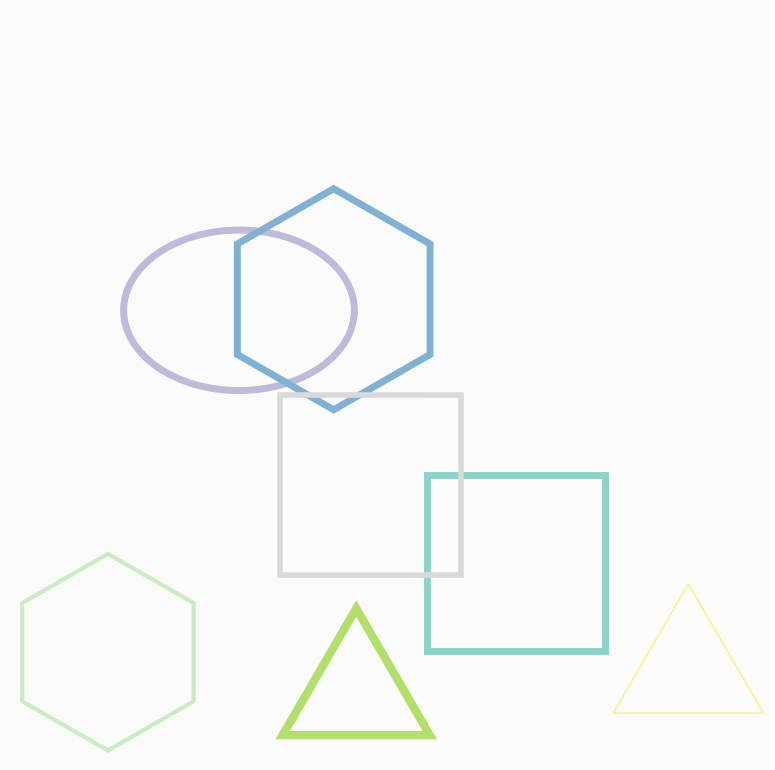[{"shape": "square", "thickness": 2.5, "radius": 0.57, "center": [0.666, 0.269]}, {"shape": "oval", "thickness": 2.5, "radius": 0.74, "center": [0.308, 0.597]}, {"shape": "hexagon", "thickness": 2.5, "radius": 0.72, "center": [0.431, 0.611]}, {"shape": "triangle", "thickness": 3, "radius": 0.55, "center": [0.46, 0.1]}, {"shape": "square", "thickness": 2, "radius": 0.59, "center": [0.478, 0.37]}, {"shape": "hexagon", "thickness": 1.5, "radius": 0.64, "center": [0.139, 0.153]}, {"shape": "triangle", "thickness": 0.5, "radius": 0.56, "center": [0.888, 0.13]}]